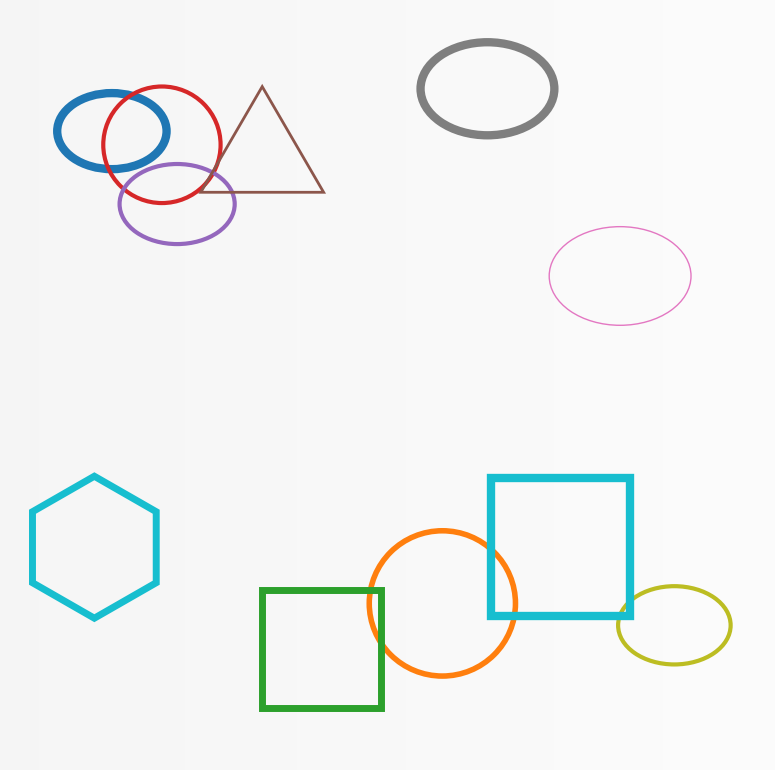[{"shape": "oval", "thickness": 3, "radius": 0.35, "center": [0.144, 0.83]}, {"shape": "circle", "thickness": 2, "radius": 0.47, "center": [0.571, 0.216]}, {"shape": "square", "thickness": 2.5, "radius": 0.38, "center": [0.415, 0.157]}, {"shape": "circle", "thickness": 1.5, "radius": 0.38, "center": [0.209, 0.812]}, {"shape": "oval", "thickness": 1.5, "radius": 0.37, "center": [0.229, 0.735]}, {"shape": "triangle", "thickness": 1, "radius": 0.46, "center": [0.338, 0.796]}, {"shape": "oval", "thickness": 0.5, "radius": 0.46, "center": [0.8, 0.642]}, {"shape": "oval", "thickness": 3, "radius": 0.43, "center": [0.629, 0.885]}, {"shape": "oval", "thickness": 1.5, "radius": 0.36, "center": [0.87, 0.188]}, {"shape": "square", "thickness": 3, "radius": 0.45, "center": [0.723, 0.29]}, {"shape": "hexagon", "thickness": 2.5, "radius": 0.46, "center": [0.122, 0.289]}]